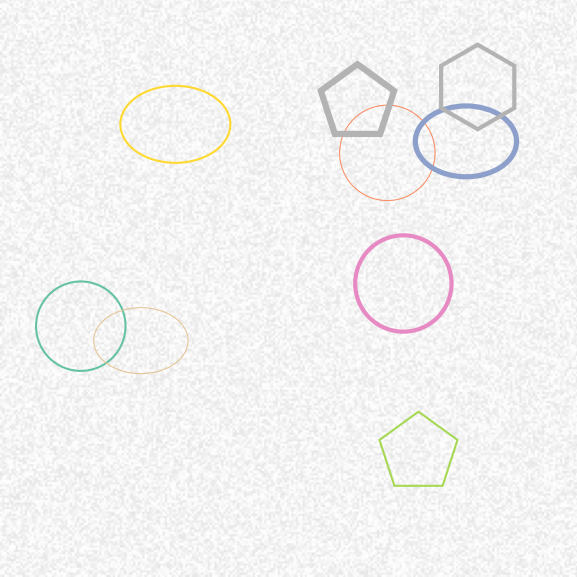[{"shape": "circle", "thickness": 1, "radius": 0.39, "center": [0.14, 0.434]}, {"shape": "circle", "thickness": 0.5, "radius": 0.41, "center": [0.671, 0.734]}, {"shape": "oval", "thickness": 2.5, "radius": 0.44, "center": [0.807, 0.754]}, {"shape": "circle", "thickness": 2, "radius": 0.42, "center": [0.698, 0.508]}, {"shape": "pentagon", "thickness": 1, "radius": 0.35, "center": [0.725, 0.215]}, {"shape": "oval", "thickness": 1, "radius": 0.48, "center": [0.304, 0.784]}, {"shape": "oval", "thickness": 0.5, "radius": 0.41, "center": [0.244, 0.409]}, {"shape": "pentagon", "thickness": 3, "radius": 0.33, "center": [0.619, 0.821]}, {"shape": "hexagon", "thickness": 2, "radius": 0.37, "center": [0.827, 0.849]}]